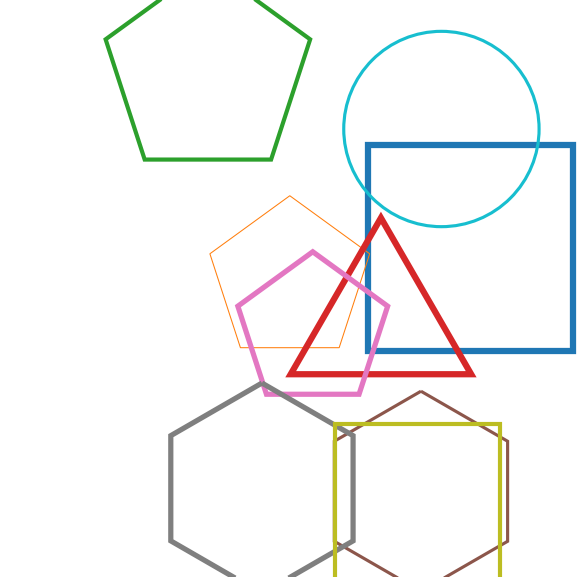[{"shape": "square", "thickness": 3, "radius": 0.89, "center": [0.814, 0.57]}, {"shape": "pentagon", "thickness": 0.5, "radius": 0.73, "center": [0.502, 0.515]}, {"shape": "pentagon", "thickness": 2, "radius": 0.93, "center": [0.36, 0.873]}, {"shape": "triangle", "thickness": 3, "radius": 0.9, "center": [0.66, 0.441]}, {"shape": "hexagon", "thickness": 1.5, "radius": 0.87, "center": [0.729, 0.148]}, {"shape": "pentagon", "thickness": 2.5, "radius": 0.68, "center": [0.542, 0.427]}, {"shape": "hexagon", "thickness": 2.5, "radius": 0.91, "center": [0.454, 0.154]}, {"shape": "square", "thickness": 2, "radius": 0.71, "center": [0.723, 0.122]}, {"shape": "circle", "thickness": 1.5, "radius": 0.85, "center": [0.764, 0.776]}]